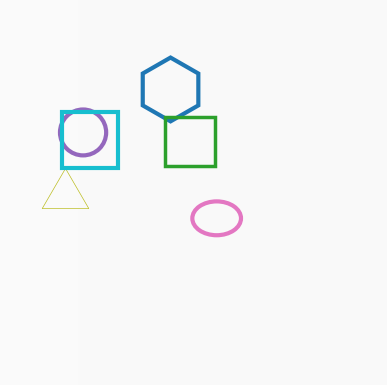[{"shape": "hexagon", "thickness": 3, "radius": 0.41, "center": [0.44, 0.768]}, {"shape": "square", "thickness": 2.5, "radius": 0.32, "center": [0.49, 0.633]}, {"shape": "circle", "thickness": 3, "radius": 0.3, "center": [0.214, 0.656]}, {"shape": "oval", "thickness": 3, "radius": 0.31, "center": [0.559, 0.433]}, {"shape": "triangle", "thickness": 0.5, "radius": 0.35, "center": [0.169, 0.493]}, {"shape": "square", "thickness": 3, "radius": 0.37, "center": [0.232, 0.637]}]